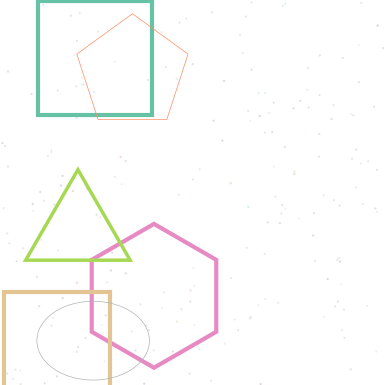[{"shape": "square", "thickness": 3, "radius": 0.74, "center": [0.247, 0.849]}, {"shape": "pentagon", "thickness": 0.5, "radius": 0.76, "center": [0.344, 0.813]}, {"shape": "hexagon", "thickness": 3, "radius": 0.93, "center": [0.4, 0.232]}, {"shape": "triangle", "thickness": 2.5, "radius": 0.78, "center": [0.202, 0.403]}, {"shape": "square", "thickness": 3, "radius": 0.69, "center": [0.147, 0.103]}, {"shape": "oval", "thickness": 0.5, "radius": 0.73, "center": [0.242, 0.115]}]